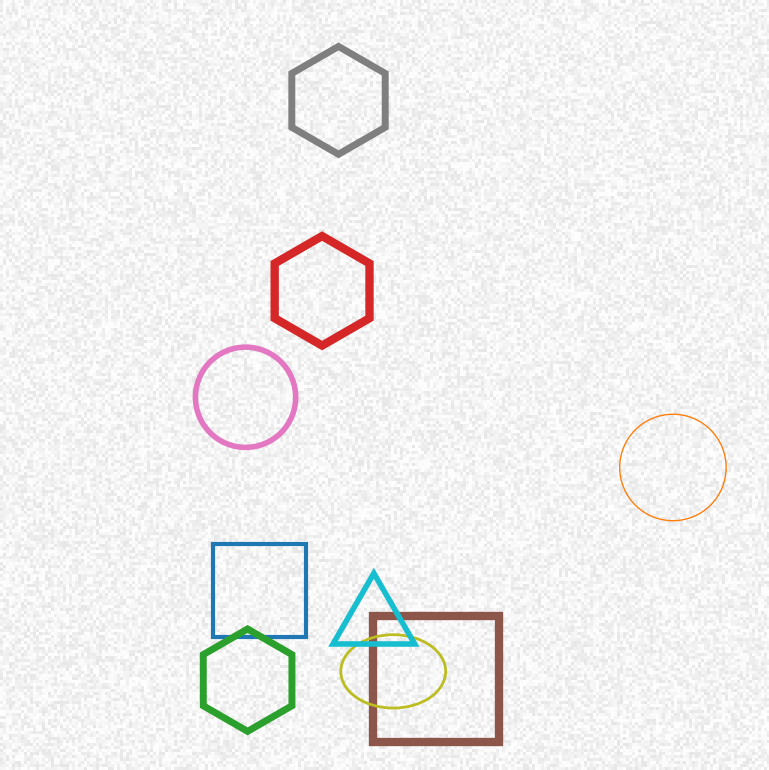[{"shape": "square", "thickness": 1.5, "radius": 0.3, "center": [0.337, 0.233]}, {"shape": "circle", "thickness": 0.5, "radius": 0.35, "center": [0.874, 0.393]}, {"shape": "hexagon", "thickness": 2.5, "radius": 0.33, "center": [0.322, 0.117]}, {"shape": "hexagon", "thickness": 3, "radius": 0.36, "center": [0.418, 0.622]}, {"shape": "square", "thickness": 3, "radius": 0.41, "center": [0.566, 0.118]}, {"shape": "circle", "thickness": 2, "radius": 0.33, "center": [0.319, 0.484]}, {"shape": "hexagon", "thickness": 2.5, "radius": 0.35, "center": [0.44, 0.87]}, {"shape": "oval", "thickness": 1, "radius": 0.34, "center": [0.511, 0.128]}, {"shape": "triangle", "thickness": 2, "radius": 0.31, "center": [0.486, 0.194]}]